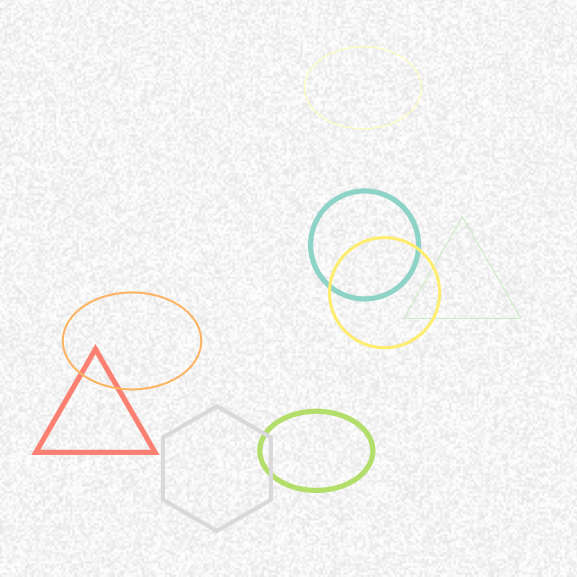[{"shape": "circle", "thickness": 2.5, "radius": 0.47, "center": [0.631, 0.575]}, {"shape": "oval", "thickness": 0.5, "radius": 0.51, "center": [0.629, 0.847]}, {"shape": "triangle", "thickness": 2.5, "radius": 0.6, "center": [0.165, 0.275]}, {"shape": "oval", "thickness": 1, "radius": 0.6, "center": [0.229, 0.409]}, {"shape": "oval", "thickness": 2.5, "radius": 0.49, "center": [0.548, 0.218]}, {"shape": "hexagon", "thickness": 2, "radius": 0.54, "center": [0.376, 0.188]}, {"shape": "triangle", "thickness": 0.5, "radius": 0.59, "center": [0.801, 0.506]}, {"shape": "circle", "thickness": 1.5, "radius": 0.48, "center": [0.666, 0.492]}]